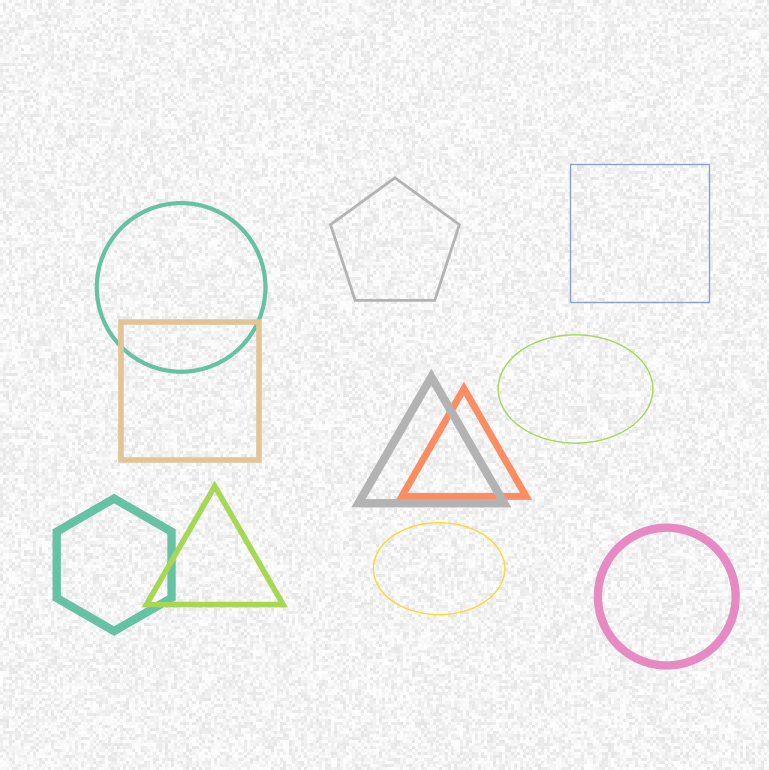[{"shape": "hexagon", "thickness": 3, "radius": 0.43, "center": [0.148, 0.266]}, {"shape": "circle", "thickness": 1.5, "radius": 0.55, "center": [0.235, 0.627]}, {"shape": "triangle", "thickness": 2.5, "radius": 0.47, "center": [0.603, 0.402]}, {"shape": "square", "thickness": 0.5, "radius": 0.45, "center": [0.831, 0.697]}, {"shape": "circle", "thickness": 3, "radius": 0.45, "center": [0.866, 0.225]}, {"shape": "oval", "thickness": 0.5, "radius": 0.5, "center": [0.747, 0.495]}, {"shape": "triangle", "thickness": 2, "radius": 0.51, "center": [0.279, 0.266]}, {"shape": "oval", "thickness": 0.5, "radius": 0.43, "center": [0.57, 0.261]}, {"shape": "square", "thickness": 2, "radius": 0.45, "center": [0.246, 0.492]}, {"shape": "pentagon", "thickness": 1, "radius": 0.44, "center": [0.513, 0.681]}, {"shape": "triangle", "thickness": 3, "radius": 0.55, "center": [0.56, 0.401]}]